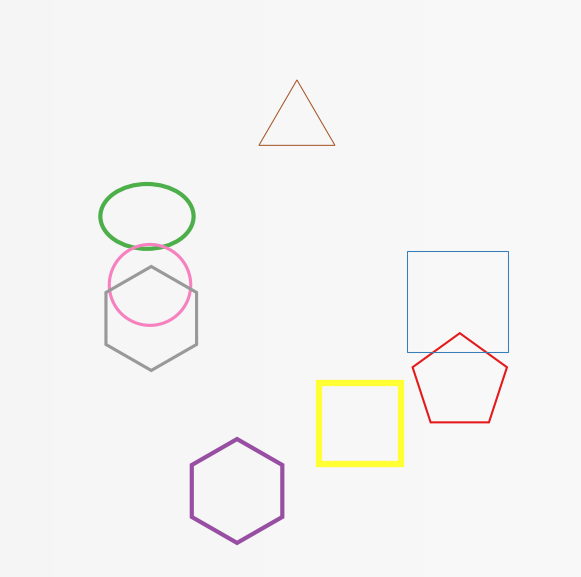[{"shape": "pentagon", "thickness": 1, "radius": 0.43, "center": [0.791, 0.337]}, {"shape": "square", "thickness": 0.5, "radius": 0.44, "center": [0.787, 0.477]}, {"shape": "oval", "thickness": 2, "radius": 0.4, "center": [0.253, 0.624]}, {"shape": "hexagon", "thickness": 2, "radius": 0.45, "center": [0.408, 0.149]}, {"shape": "square", "thickness": 3, "radius": 0.35, "center": [0.619, 0.266]}, {"shape": "triangle", "thickness": 0.5, "radius": 0.38, "center": [0.511, 0.785]}, {"shape": "circle", "thickness": 1.5, "radius": 0.35, "center": [0.258, 0.506]}, {"shape": "hexagon", "thickness": 1.5, "radius": 0.45, "center": [0.26, 0.448]}]